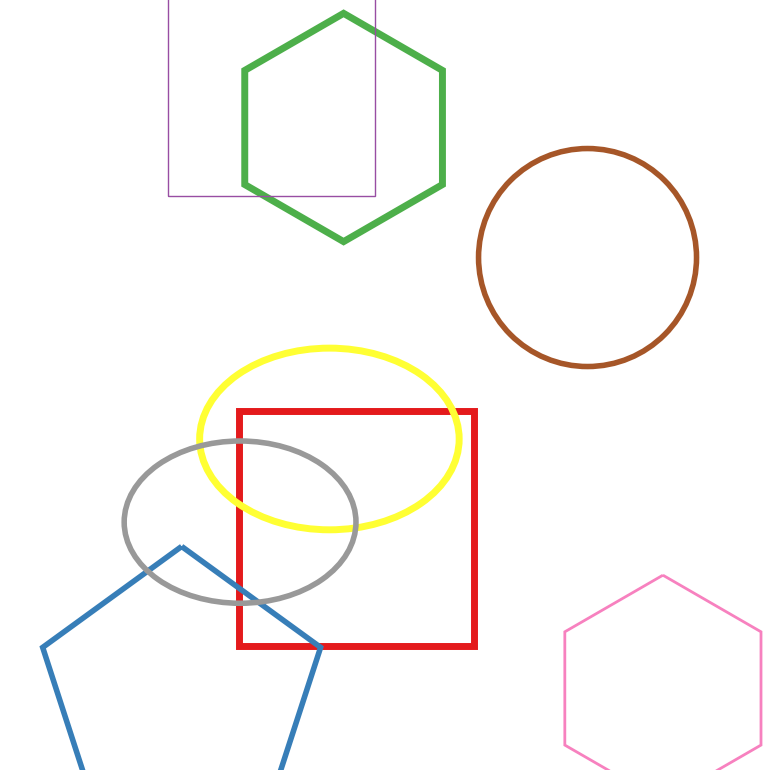[{"shape": "square", "thickness": 2.5, "radius": 0.76, "center": [0.463, 0.313]}, {"shape": "pentagon", "thickness": 2, "radius": 0.95, "center": [0.236, 0.101]}, {"shape": "hexagon", "thickness": 2.5, "radius": 0.74, "center": [0.446, 0.834]}, {"shape": "square", "thickness": 0.5, "radius": 0.67, "center": [0.352, 0.88]}, {"shape": "oval", "thickness": 2.5, "radius": 0.84, "center": [0.428, 0.43]}, {"shape": "circle", "thickness": 2, "radius": 0.71, "center": [0.763, 0.666]}, {"shape": "hexagon", "thickness": 1, "radius": 0.74, "center": [0.861, 0.106]}, {"shape": "oval", "thickness": 2, "radius": 0.75, "center": [0.312, 0.322]}]